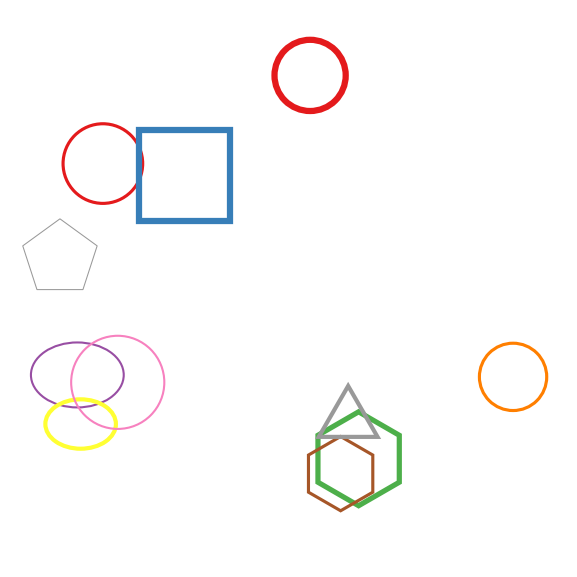[{"shape": "circle", "thickness": 3, "radius": 0.31, "center": [0.537, 0.869]}, {"shape": "circle", "thickness": 1.5, "radius": 0.34, "center": [0.178, 0.716]}, {"shape": "square", "thickness": 3, "radius": 0.39, "center": [0.32, 0.695]}, {"shape": "hexagon", "thickness": 2.5, "radius": 0.41, "center": [0.621, 0.205]}, {"shape": "oval", "thickness": 1, "radius": 0.4, "center": [0.134, 0.35]}, {"shape": "circle", "thickness": 1.5, "radius": 0.29, "center": [0.888, 0.347]}, {"shape": "oval", "thickness": 2, "radius": 0.31, "center": [0.14, 0.265]}, {"shape": "hexagon", "thickness": 1.5, "radius": 0.32, "center": [0.59, 0.179]}, {"shape": "circle", "thickness": 1, "radius": 0.4, "center": [0.204, 0.337]}, {"shape": "triangle", "thickness": 2, "radius": 0.29, "center": [0.603, 0.272]}, {"shape": "pentagon", "thickness": 0.5, "radius": 0.34, "center": [0.104, 0.552]}]